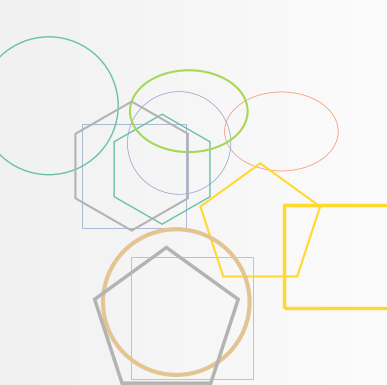[{"shape": "circle", "thickness": 1, "radius": 0.9, "center": [0.126, 0.725]}, {"shape": "hexagon", "thickness": 1, "radius": 0.71, "center": [0.418, 0.56]}, {"shape": "oval", "thickness": 0.5, "radius": 0.73, "center": [0.726, 0.659]}, {"shape": "square", "thickness": 0.5, "radius": 0.67, "center": [0.346, 0.542]}, {"shape": "circle", "thickness": 0.5, "radius": 0.67, "center": [0.462, 0.629]}, {"shape": "square", "thickness": 0.5, "radius": 0.79, "center": [0.496, 0.174]}, {"shape": "oval", "thickness": 1.5, "radius": 0.76, "center": [0.487, 0.711]}, {"shape": "pentagon", "thickness": 1.5, "radius": 0.81, "center": [0.672, 0.413]}, {"shape": "square", "thickness": 2.5, "radius": 0.67, "center": [0.868, 0.334]}, {"shape": "circle", "thickness": 3, "radius": 0.95, "center": [0.455, 0.215]}, {"shape": "hexagon", "thickness": 1.5, "radius": 0.84, "center": [0.34, 0.569]}, {"shape": "pentagon", "thickness": 2.5, "radius": 0.97, "center": [0.429, 0.162]}]